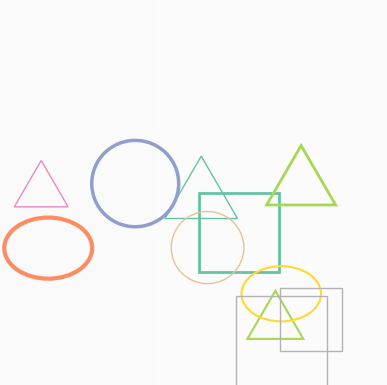[{"shape": "triangle", "thickness": 1, "radius": 0.54, "center": [0.519, 0.486]}, {"shape": "square", "thickness": 2, "radius": 0.52, "center": [0.616, 0.396]}, {"shape": "oval", "thickness": 3, "radius": 0.57, "center": [0.124, 0.356]}, {"shape": "circle", "thickness": 2.5, "radius": 0.56, "center": [0.349, 0.523]}, {"shape": "triangle", "thickness": 1, "radius": 0.4, "center": [0.106, 0.503]}, {"shape": "triangle", "thickness": 2, "radius": 0.51, "center": [0.777, 0.519]}, {"shape": "triangle", "thickness": 1.5, "radius": 0.42, "center": [0.711, 0.161]}, {"shape": "oval", "thickness": 1.5, "radius": 0.51, "center": [0.726, 0.237]}, {"shape": "circle", "thickness": 1, "radius": 0.47, "center": [0.536, 0.357]}, {"shape": "square", "thickness": 1, "radius": 0.59, "center": [0.725, 0.113]}, {"shape": "square", "thickness": 1, "radius": 0.4, "center": [0.803, 0.17]}]